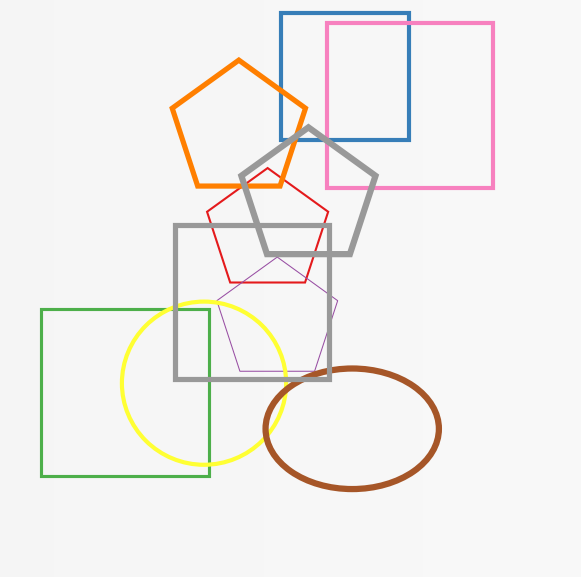[{"shape": "pentagon", "thickness": 1, "radius": 0.55, "center": [0.46, 0.599]}, {"shape": "square", "thickness": 2, "radius": 0.55, "center": [0.594, 0.866]}, {"shape": "square", "thickness": 1.5, "radius": 0.72, "center": [0.214, 0.32]}, {"shape": "pentagon", "thickness": 0.5, "radius": 0.55, "center": [0.477, 0.445]}, {"shape": "pentagon", "thickness": 2.5, "radius": 0.6, "center": [0.411, 0.774]}, {"shape": "circle", "thickness": 2, "radius": 0.71, "center": [0.351, 0.336]}, {"shape": "oval", "thickness": 3, "radius": 0.75, "center": [0.606, 0.257]}, {"shape": "square", "thickness": 2, "radius": 0.71, "center": [0.705, 0.817]}, {"shape": "pentagon", "thickness": 3, "radius": 0.61, "center": [0.531, 0.657]}, {"shape": "square", "thickness": 2.5, "radius": 0.67, "center": [0.434, 0.477]}]